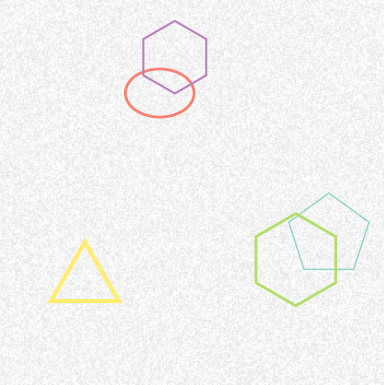[{"shape": "pentagon", "thickness": 1, "radius": 0.55, "center": [0.854, 0.389]}, {"shape": "oval", "thickness": 2, "radius": 0.45, "center": [0.415, 0.758]}, {"shape": "hexagon", "thickness": 2, "radius": 0.6, "center": [0.768, 0.326]}, {"shape": "hexagon", "thickness": 1.5, "radius": 0.47, "center": [0.454, 0.851]}, {"shape": "triangle", "thickness": 3, "radius": 0.51, "center": [0.221, 0.269]}]